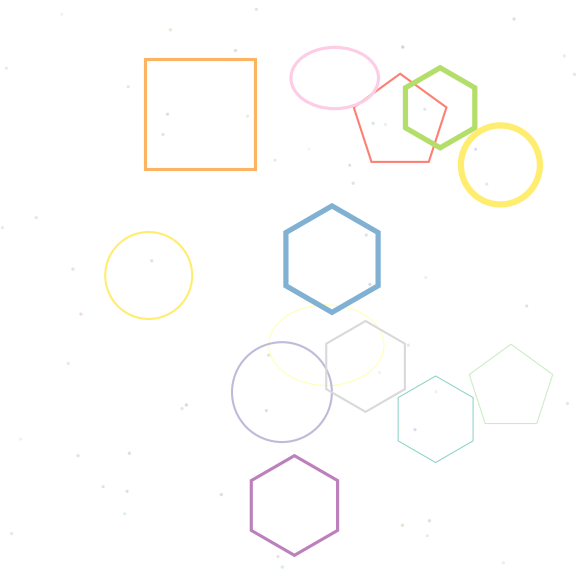[{"shape": "hexagon", "thickness": 0.5, "radius": 0.37, "center": [0.754, 0.273]}, {"shape": "oval", "thickness": 0.5, "radius": 0.5, "center": [0.565, 0.401]}, {"shape": "circle", "thickness": 1, "radius": 0.43, "center": [0.488, 0.32]}, {"shape": "pentagon", "thickness": 1, "radius": 0.42, "center": [0.693, 0.787]}, {"shape": "hexagon", "thickness": 2.5, "radius": 0.46, "center": [0.575, 0.55]}, {"shape": "square", "thickness": 1.5, "radius": 0.48, "center": [0.346, 0.802]}, {"shape": "hexagon", "thickness": 2.5, "radius": 0.35, "center": [0.762, 0.813]}, {"shape": "oval", "thickness": 1.5, "radius": 0.38, "center": [0.58, 0.864]}, {"shape": "hexagon", "thickness": 1, "radius": 0.39, "center": [0.633, 0.365]}, {"shape": "hexagon", "thickness": 1.5, "radius": 0.43, "center": [0.51, 0.124]}, {"shape": "pentagon", "thickness": 0.5, "radius": 0.38, "center": [0.885, 0.327]}, {"shape": "circle", "thickness": 3, "radius": 0.34, "center": [0.866, 0.714]}, {"shape": "circle", "thickness": 1, "radius": 0.38, "center": [0.257, 0.522]}]